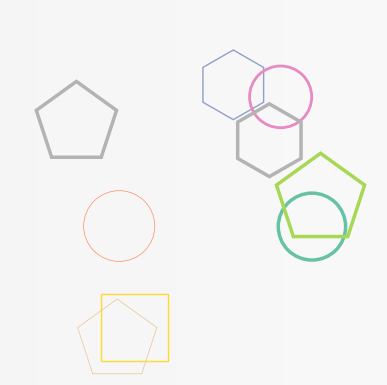[{"shape": "circle", "thickness": 2.5, "radius": 0.43, "center": [0.805, 0.411]}, {"shape": "circle", "thickness": 0.5, "radius": 0.46, "center": [0.308, 0.413]}, {"shape": "hexagon", "thickness": 1, "radius": 0.45, "center": [0.602, 0.78]}, {"shape": "circle", "thickness": 2, "radius": 0.4, "center": [0.724, 0.748]}, {"shape": "pentagon", "thickness": 2.5, "radius": 0.6, "center": [0.827, 0.482]}, {"shape": "square", "thickness": 1, "radius": 0.43, "center": [0.347, 0.149]}, {"shape": "pentagon", "thickness": 0.5, "radius": 0.54, "center": [0.303, 0.116]}, {"shape": "hexagon", "thickness": 2.5, "radius": 0.47, "center": [0.695, 0.636]}, {"shape": "pentagon", "thickness": 2.5, "radius": 0.54, "center": [0.197, 0.68]}]